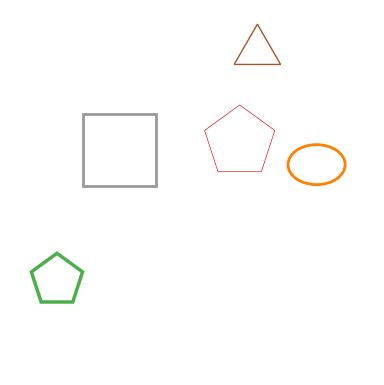[{"shape": "pentagon", "thickness": 0.5, "radius": 0.48, "center": [0.623, 0.632]}, {"shape": "pentagon", "thickness": 2.5, "radius": 0.35, "center": [0.148, 0.272]}, {"shape": "oval", "thickness": 2, "radius": 0.37, "center": [0.822, 0.572]}, {"shape": "triangle", "thickness": 1, "radius": 0.35, "center": [0.668, 0.867]}, {"shape": "square", "thickness": 2, "radius": 0.47, "center": [0.31, 0.61]}]